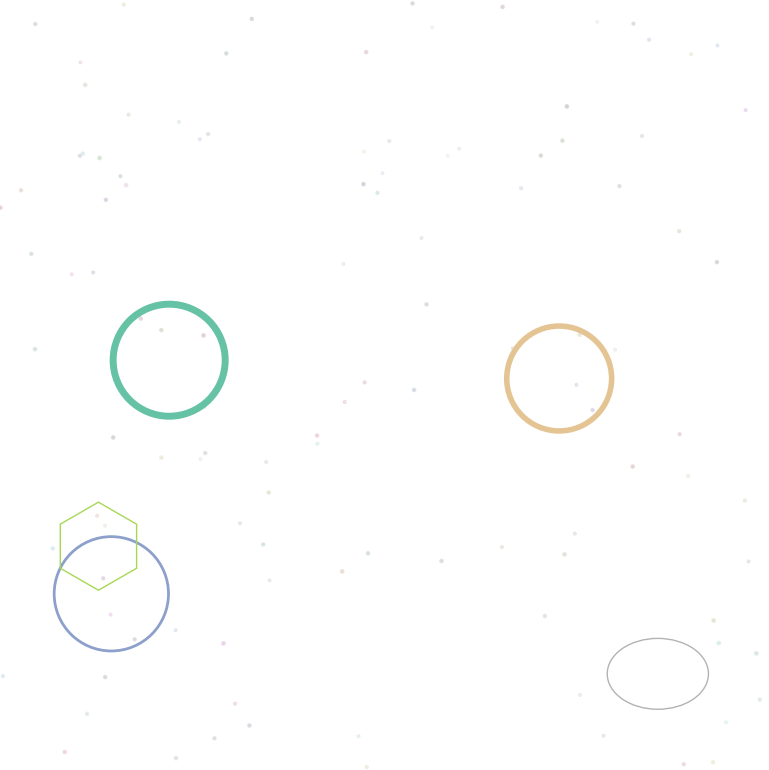[{"shape": "circle", "thickness": 2.5, "radius": 0.36, "center": [0.22, 0.532]}, {"shape": "circle", "thickness": 1, "radius": 0.37, "center": [0.145, 0.229]}, {"shape": "hexagon", "thickness": 0.5, "radius": 0.29, "center": [0.128, 0.291]}, {"shape": "circle", "thickness": 2, "radius": 0.34, "center": [0.726, 0.508]}, {"shape": "oval", "thickness": 0.5, "radius": 0.33, "center": [0.854, 0.125]}]